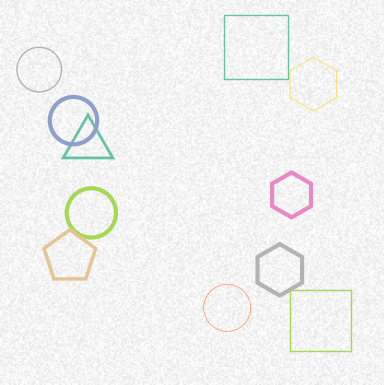[{"shape": "triangle", "thickness": 2, "radius": 0.37, "center": [0.229, 0.627]}, {"shape": "square", "thickness": 1, "radius": 0.41, "center": [0.665, 0.878]}, {"shape": "circle", "thickness": 0.5, "radius": 0.31, "center": [0.59, 0.2]}, {"shape": "circle", "thickness": 3, "radius": 0.31, "center": [0.191, 0.687]}, {"shape": "hexagon", "thickness": 3, "radius": 0.29, "center": [0.757, 0.494]}, {"shape": "square", "thickness": 1, "radius": 0.4, "center": [0.832, 0.167]}, {"shape": "circle", "thickness": 3, "radius": 0.32, "center": [0.237, 0.447]}, {"shape": "hexagon", "thickness": 0.5, "radius": 0.35, "center": [0.814, 0.781]}, {"shape": "pentagon", "thickness": 2.5, "radius": 0.35, "center": [0.181, 0.333]}, {"shape": "circle", "thickness": 1, "radius": 0.29, "center": [0.102, 0.819]}, {"shape": "hexagon", "thickness": 3, "radius": 0.33, "center": [0.727, 0.299]}]